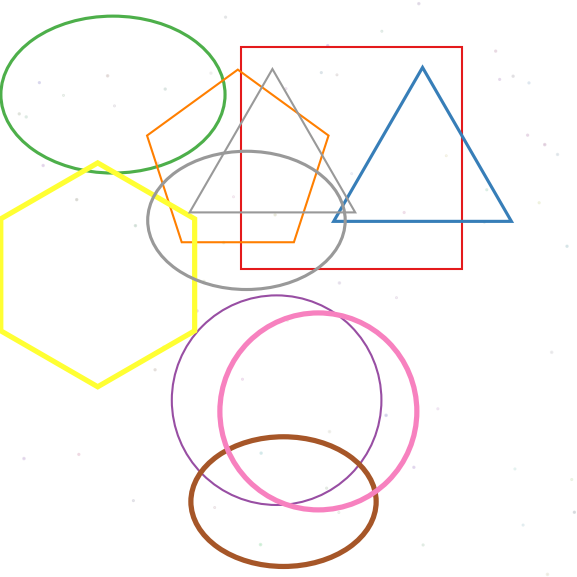[{"shape": "square", "thickness": 1, "radius": 0.96, "center": [0.609, 0.726]}, {"shape": "triangle", "thickness": 1.5, "radius": 0.89, "center": [0.732, 0.705]}, {"shape": "oval", "thickness": 1.5, "radius": 0.97, "center": [0.196, 0.835]}, {"shape": "circle", "thickness": 1, "radius": 0.91, "center": [0.479, 0.306]}, {"shape": "pentagon", "thickness": 1, "radius": 0.83, "center": [0.412, 0.713]}, {"shape": "hexagon", "thickness": 2.5, "radius": 0.97, "center": [0.169, 0.523]}, {"shape": "oval", "thickness": 2.5, "radius": 0.8, "center": [0.491, 0.131]}, {"shape": "circle", "thickness": 2.5, "radius": 0.85, "center": [0.551, 0.287]}, {"shape": "triangle", "thickness": 1, "radius": 0.83, "center": [0.472, 0.714]}, {"shape": "oval", "thickness": 1.5, "radius": 0.85, "center": [0.427, 0.618]}]